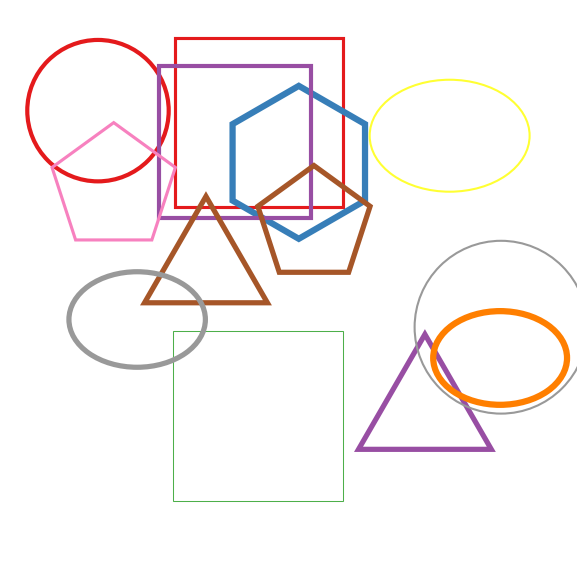[{"shape": "square", "thickness": 1.5, "radius": 0.73, "center": [0.449, 0.786]}, {"shape": "circle", "thickness": 2, "radius": 0.61, "center": [0.17, 0.808]}, {"shape": "hexagon", "thickness": 3, "radius": 0.66, "center": [0.517, 0.718]}, {"shape": "square", "thickness": 0.5, "radius": 0.74, "center": [0.447, 0.279]}, {"shape": "triangle", "thickness": 2.5, "radius": 0.66, "center": [0.736, 0.287]}, {"shape": "square", "thickness": 2, "radius": 0.66, "center": [0.407, 0.753]}, {"shape": "oval", "thickness": 3, "radius": 0.58, "center": [0.866, 0.379]}, {"shape": "oval", "thickness": 1, "radius": 0.69, "center": [0.779, 0.764]}, {"shape": "triangle", "thickness": 2.5, "radius": 0.61, "center": [0.357, 0.536]}, {"shape": "pentagon", "thickness": 2.5, "radius": 0.51, "center": [0.544, 0.61]}, {"shape": "pentagon", "thickness": 1.5, "radius": 0.56, "center": [0.197, 0.674]}, {"shape": "circle", "thickness": 1, "radius": 0.75, "center": [0.868, 0.433]}, {"shape": "oval", "thickness": 2.5, "radius": 0.59, "center": [0.237, 0.446]}]